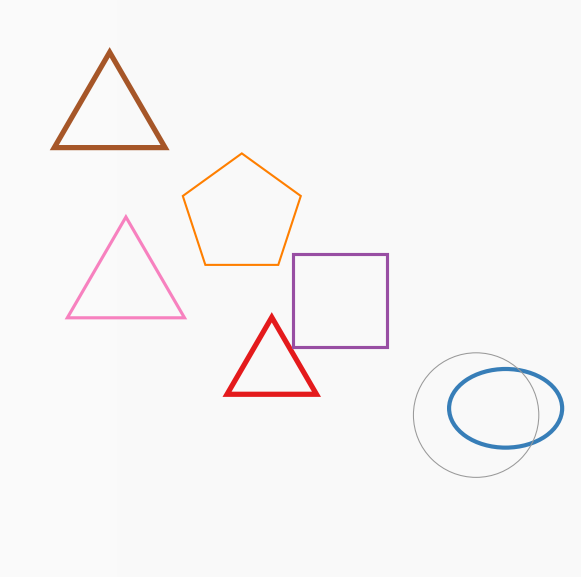[{"shape": "triangle", "thickness": 2.5, "radius": 0.44, "center": [0.468, 0.361]}, {"shape": "oval", "thickness": 2, "radius": 0.49, "center": [0.87, 0.292]}, {"shape": "square", "thickness": 1.5, "radius": 0.4, "center": [0.585, 0.479]}, {"shape": "pentagon", "thickness": 1, "radius": 0.53, "center": [0.416, 0.627]}, {"shape": "triangle", "thickness": 2.5, "radius": 0.55, "center": [0.189, 0.799]}, {"shape": "triangle", "thickness": 1.5, "radius": 0.58, "center": [0.217, 0.507]}, {"shape": "circle", "thickness": 0.5, "radius": 0.54, "center": [0.819, 0.28]}]